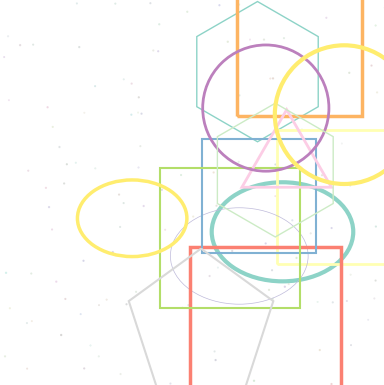[{"shape": "oval", "thickness": 3, "radius": 0.92, "center": [0.734, 0.398]}, {"shape": "hexagon", "thickness": 1, "radius": 0.91, "center": [0.669, 0.814]}, {"shape": "square", "thickness": 2, "radius": 0.87, "center": [0.894, 0.489]}, {"shape": "oval", "thickness": 0.5, "radius": 0.89, "center": [0.621, 0.335]}, {"shape": "square", "thickness": 2.5, "radius": 0.98, "center": [0.689, 0.161]}, {"shape": "square", "thickness": 1.5, "radius": 0.74, "center": [0.673, 0.492]}, {"shape": "square", "thickness": 2.5, "radius": 0.81, "center": [0.778, 0.86]}, {"shape": "square", "thickness": 1.5, "radius": 0.91, "center": [0.598, 0.381]}, {"shape": "triangle", "thickness": 2, "radius": 0.67, "center": [0.745, 0.581]}, {"shape": "pentagon", "thickness": 1.5, "radius": 0.99, "center": [0.522, 0.157]}, {"shape": "circle", "thickness": 2, "radius": 0.82, "center": [0.69, 0.719]}, {"shape": "hexagon", "thickness": 1, "radius": 0.87, "center": [0.715, 0.558]}, {"shape": "oval", "thickness": 2.5, "radius": 0.71, "center": [0.343, 0.433]}, {"shape": "circle", "thickness": 3, "radius": 0.9, "center": [0.894, 0.702]}]